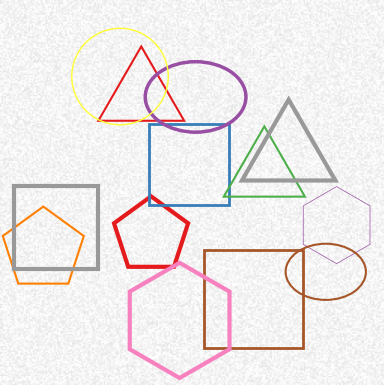[{"shape": "pentagon", "thickness": 3, "radius": 0.51, "center": [0.392, 0.389]}, {"shape": "triangle", "thickness": 1.5, "radius": 0.64, "center": [0.367, 0.751]}, {"shape": "square", "thickness": 2, "radius": 0.52, "center": [0.491, 0.573]}, {"shape": "triangle", "thickness": 1.5, "radius": 0.61, "center": [0.687, 0.55]}, {"shape": "oval", "thickness": 2.5, "radius": 0.65, "center": [0.508, 0.748]}, {"shape": "hexagon", "thickness": 0.5, "radius": 0.5, "center": [0.874, 0.415]}, {"shape": "pentagon", "thickness": 1.5, "radius": 0.55, "center": [0.112, 0.353]}, {"shape": "circle", "thickness": 1, "radius": 0.63, "center": [0.312, 0.801]}, {"shape": "oval", "thickness": 1.5, "radius": 0.52, "center": [0.846, 0.294]}, {"shape": "square", "thickness": 2, "radius": 0.64, "center": [0.659, 0.223]}, {"shape": "hexagon", "thickness": 3, "radius": 0.75, "center": [0.467, 0.168]}, {"shape": "square", "thickness": 3, "radius": 0.54, "center": [0.145, 0.409]}, {"shape": "triangle", "thickness": 3, "radius": 0.7, "center": [0.75, 0.601]}]